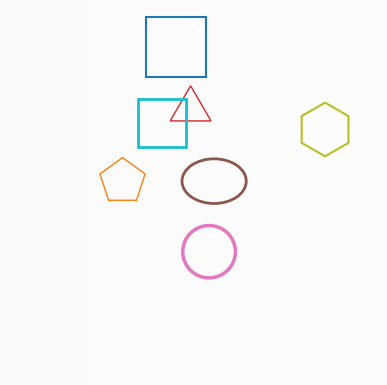[{"shape": "square", "thickness": 1.5, "radius": 0.39, "center": [0.455, 0.877]}, {"shape": "pentagon", "thickness": 1, "radius": 0.31, "center": [0.316, 0.529]}, {"shape": "triangle", "thickness": 1, "radius": 0.3, "center": [0.492, 0.716]}, {"shape": "oval", "thickness": 2, "radius": 0.41, "center": [0.553, 0.529]}, {"shape": "circle", "thickness": 2.5, "radius": 0.34, "center": [0.54, 0.346]}, {"shape": "hexagon", "thickness": 1.5, "radius": 0.35, "center": [0.839, 0.664]}, {"shape": "square", "thickness": 2, "radius": 0.31, "center": [0.418, 0.681]}]